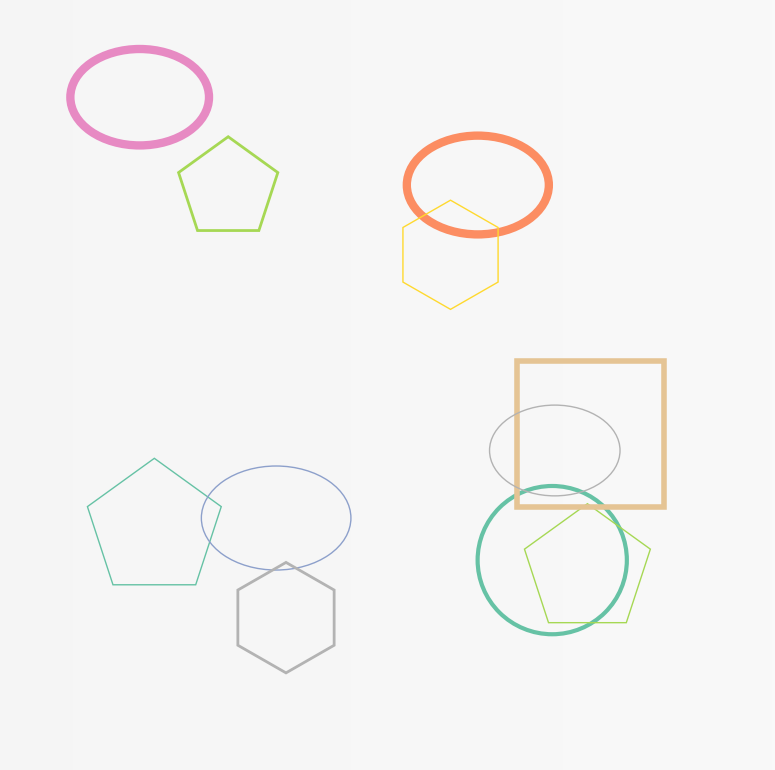[{"shape": "pentagon", "thickness": 0.5, "radius": 0.45, "center": [0.199, 0.314]}, {"shape": "circle", "thickness": 1.5, "radius": 0.48, "center": [0.713, 0.273]}, {"shape": "oval", "thickness": 3, "radius": 0.46, "center": [0.617, 0.76]}, {"shape": "oval", "thickness": 0.5, "radius": 0.48, "center": [0.356, 0.327]}, {"shape": "oval", "thickness": 3, "radius": 0.45, "center": [0.18, 0.874]}, {"shape": "pentagon", "thickness": 0.5, "radius": 0.43, "center": [0.758, 0.26]}, {"shape": "pentagon", "thickness": 1, "radius": 0.34, "center": [0.294, 0.755]}, {"shape": "hexagon", "thickness": 0.5, "radius": 0.35, "center": [0.581, 0.669]}, {"shape": "square", "thickness": 2, "radius": 0.47, "center": [0.761, 0.437]}, {"shape": "hexagon", "thickness": 1, "radius": 0.36, "center": [0.369, 0.198]}, {"shape": "oval", "thickness": 0.5, "radius": 0.42, "center": [0.716, 0.415]}]